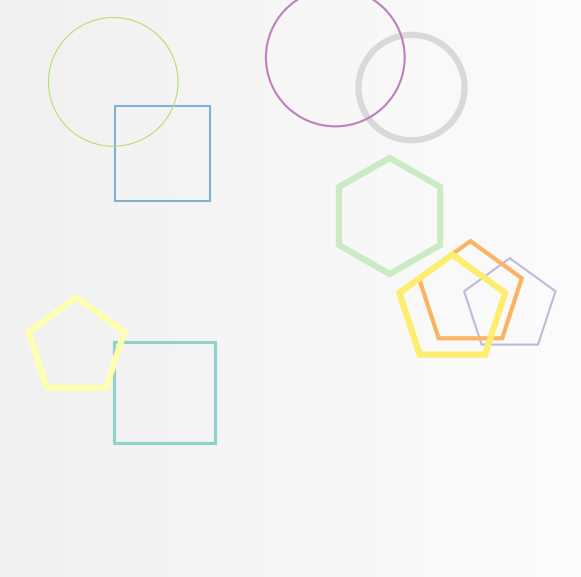[{"shape": "square", "thickness": 1.5, "radius": 0.44, "center": [0.284, 0.319]}, {"shape": "pentagon", "thickness": 3, "radius": 0.43, "center": [0.132, 0.398]}, {"shape": "pentagon", "thickness": 1, "radius": 0.41, "center": [0.877, 0.469]}, {"shape": "square", "thickness": 1, "radius": 0.41, "center": [0.28, 0.734]}, {"shape": "pentagon", "thickness": 2, "radius": 0.47, "center": [0.809, 0.489]}, {"shape": "circle", "thickness": 0.5, "radius": 0.56, "center": [0.195, 0.857]}, {"shape": "circle", "thickness": 3, "radius": 0.46, "center": [0.708, 0.848]}, {"shape": "circle", "thickness": 1, "radius": 0.6, "center": [0.577, 0.9]}, {"shape": "hexagon", "thickness": 3, "radius": 0.5, "center": [0.67, 0.625]}, {"shape": "pentagon", "thickness": 3, "radius": 0.48, "center": [0.778, 0.462]}]